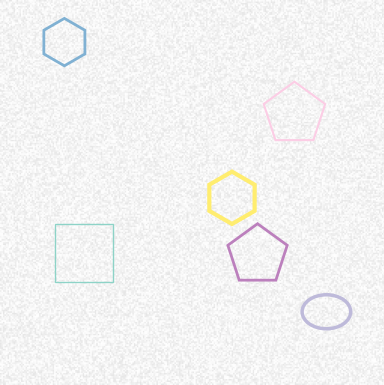[{"shape": "square", "thickness": 1, "radius": 0.38, "center": [0.218, 0.343]}, {"shape": "oval", "thickness": 2.5, "radius": 0.32, "center": [0.848, 0.19]}, {"shape": "hexagon", "thickness": 2, "radius": 0.31, "center": [0.167, 0.891]}, {"shape": "pentagon", "thickness": 1.5, "radius": 0.42, "center": [0.765, 0.704]}, {"shape": "pentagon", "thickness": 2, "radius": 0.41, "center": [0.669, 0.338]}, {"shape": "hexagon", "thickness": 3, "radius": 0.34, "center": [0.603, 0.486]}]